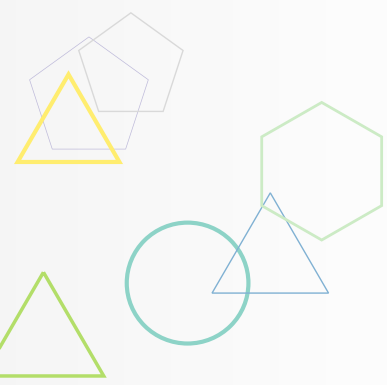[{"shape": "circle", "thickness": 3, "radius": 0.79, "center": [0.484, 0.265]}, {"shape": "pentagon", "thickness": 0.5, "radius": 0.81, "center": [0.23, 0.743]}, {"shape": "triangle", "thickness": 1, "radius": 0.87, "center": [0.698, 0.326]}, {"shape": "triangle", "thickness": 2.5, "radius": 0.9, "center": [0.112, 0.113]}, {"shape": "pentagon", "thickness": 1, "radius": 0.71, "center": [0.338, 0.825]}, {"shape": "hexagon", "thickness": 2, "radius": 0.89, "center": [0.83, 0.555]}, {"shape": "triangle", "thickness": 3, "radius": 0.76, "center": [0.177, 0.655]}]